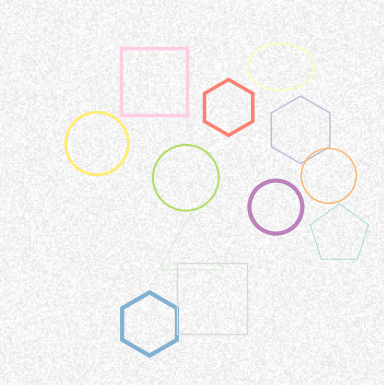[{"shape": "pentagon", "thickness": 0.5, "radius": 0.4, "center": [0.882, 0.391]}, {"shape": "oval", "thickness": 1, "radius": 0.43, "center": [0.73, 0.826]}, {"shape": "hexagon", "thickness": 1, "radius": 0.44, "center": [0.781, 0.663]}, {"shape": "hexagon", "thickness": 2.5, "radius": 0.36, "center": [0.594, 0.721]}, {"shape": "hexagon", "thickness": 3, "radius": 0.41, "center": [0.388, 0.158]}, {"shape": "circle", "thickness": 1, "radius": 0.36, "center": [0.854, 0.543]}, {"shape": "circle", "thickness": 1.5, "radius": 0.43, "center": [0.483, 0.538]}, {"shape": "square", "thickness": 2.5, "radius": 0.43, "center": [0.4, 0.788]}, {"shape": "square", "thickness": 1, "radius": 0.46, "center": [0.551, 0.224]}, {"shape": "circle", "thickness": 3, "radius": 0.34, "center": [0.717, 0.462]}, {"shape": "triangle", "thickness": 0.5, "radius": 0.49, "center": [0.496, 0.348]}, {"shape": "circle", "thickness": 2, "radius": 0.41, "center": [0.252, 0.627]}]